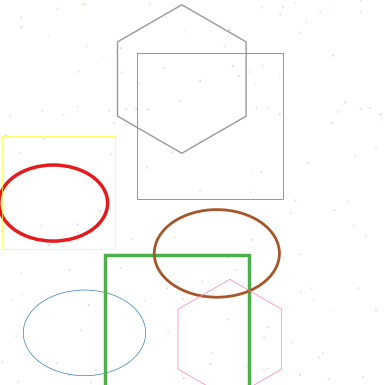[{"shape": "oval", "thickness": 2.5, "radius": 0.71, "center": [0.138, 0.473]}, {"shape": "oval", "thickness": 0.5, "radius": 0.79, "center": [0.219, 0.135]}, {"shape": "square", "thickness": 2.5, "radius": 0.93, "center": [0.46, 0.151]}, {"shape": "square", "thickness": 0.5, "radius": 0.95, "center": [0.546, 0.672]}, {"shape": "square", "thickness": 0.5, "radius": 0.73, "center": [0.151, 0.5]}, {"shape": "oval", "thickness": 2, "radius": 0.81, "center": [0.563, 0.342]}, {"shape": "hexagon", "thickness": 0.5, "radius": 0.78, "center": [0.597, 0.119]}, {"shape": "hexagon", "thickness": 1, "radius": 0.96, "center": [0.472, 0.795]}]